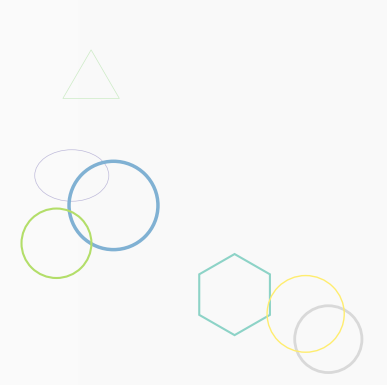[{"shape": "hexagon", "thickness": 1.5, "radius": 0.53, "center": [0.605, 0.235]}, {"shape": "oval", "thickness": 0.5, "radius": 0.48, "center": [0.185, 0.544]}, {"shape": "circle", "thickness": 2.5, "radius": 0.57, "center": [0.293, 0.466]}, {"shape": "circle", "thickness": 1.5, "radius": 0.45, "center": [0.146, 0.368]}, {"shape": "circle", "thickness": 2, "radius": 0.43, "center": [0.847, 0.119]}, {"shape": "triangle", "thickness": 0.5, "radius": 0.42, "center": [0.235, 0.786]}, {"shape": "circle", "thickness": 1, "radius": 0.5, "center": [0.789, 0.185]}]